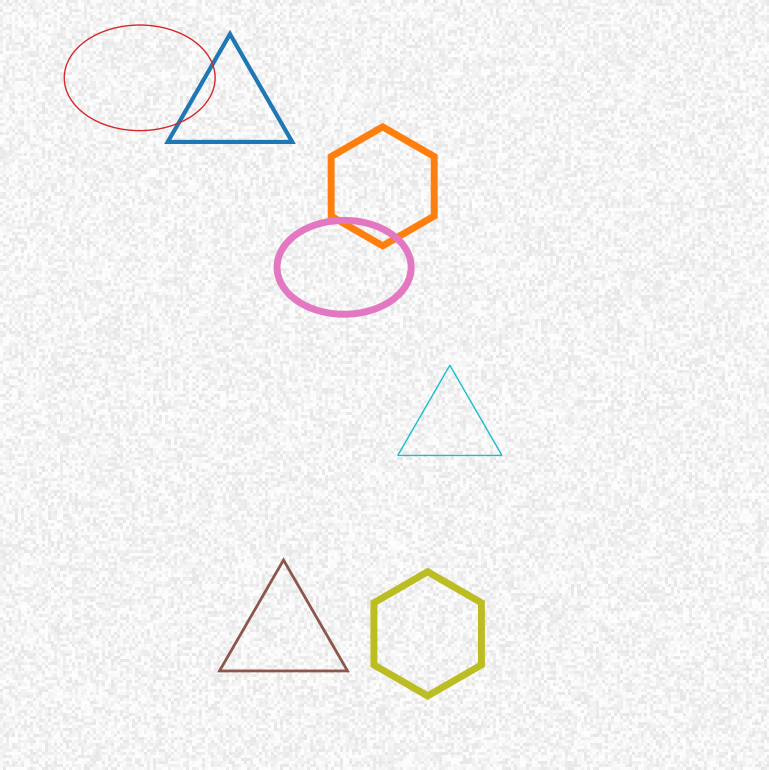[{"shape": "triangle", "thickness": 1.5, "radius": 0.47, "center": [0.299, 0.862]}, {"shape": "hexagon", "thickness": 2.5, "radius": 0.39, "center": [0.497, 0.758]}, {"shape": "oval", "thickness": 0.5, "radius": 0.49, "center": [0.181, 0.899]}, {"shape": "triangle", "thickness": 1, "radius": 0.48, "center": [0.368, 0.177]}, {"shape": "oval", "thickness": 2.5, "radius": 0.44, "center": [0.447, 0.653]}, {"shape": "hexagon", "thickness": 2.5, "radius": 0.4, "center": [0.555, 0.177]}, {"shape": "triangle", "thickness": 0.5, "radius": 0.39, "center": [0.584, 0.448]}]